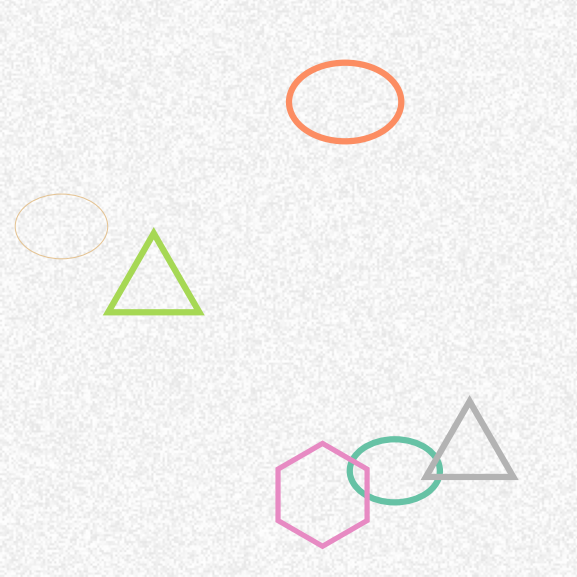[{"shape": "oval", "thickness": 3, "radius": 0.39, "center": [0.684, 0.184]}, {"shape": "oval", "thickness": 3, "radius": 0.49, "center": [0.598, 0.822]}, {"shape": "hexagon", "thickness": 2.5, "radius": 0.45, "center": [0.559, 0.142]}, {"shape": "triangle", "thickness": 3, "radius": 0.46, "center": [0.266, 0.504]}, {"shape": "oval", "thickness": 0.5, "radius": 0.4, "center": [0.106, 0.607]}, {"shape": "triangle", "thickness": 3, "radius": 0.44, "center": [0.813, 0.217]}]